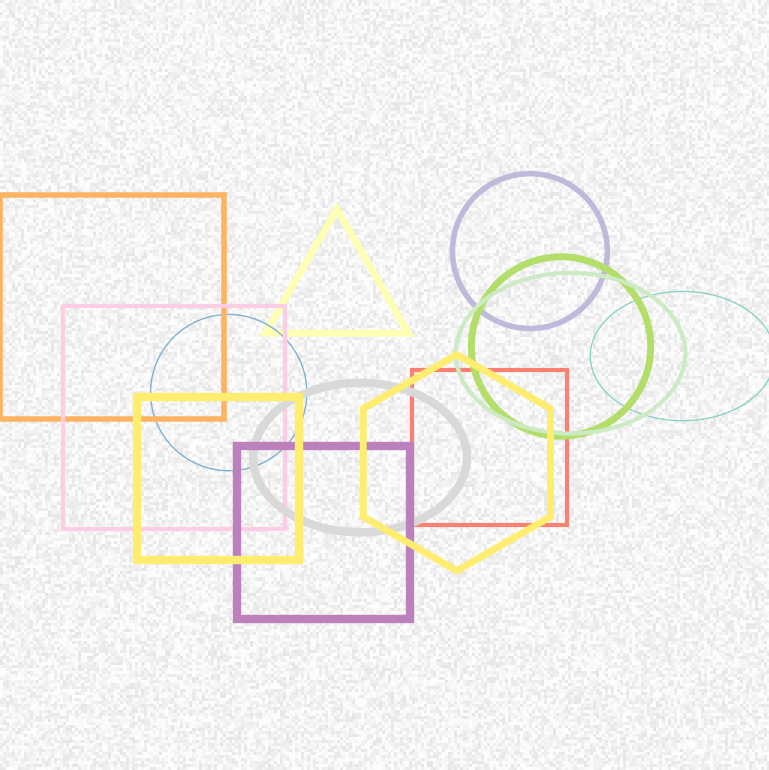[{"shape": "oval", "thickness": 0.5, "radius": 0.6, "center": [0.886, 0.538]}, {"shape": "triangle", "thickness": 2.5, "radius": 0.54, "center": [0.437, 0.621]}, {"shape": "circle", "thickness": 2, "radius": 0.5, "center": [0.688, 0.674]}, {"shape": "square", "thickness": 1.5, "radius": 0.5, "center": [0.636, 0.419]}, {"shape": "circle", "thickness": 0.5, "radius": 0.51, "center": [0.297, 0.49]}, {"shape": "square", "thickness": 2, "radius": 0.73, "center": [0.145, 0.601]}, {"shape": "circle", "thickness": 2.5, "radius": 0.58, "center": [0.729, 0.55]}, {"shape": "square", "thickness": 1.5, "radius": 0.72, "center": [0.226, 0.458]}, {"shape": "oval", "thickness": 3, "radius": 0.69, "center": [0.468, 0.406]}, {"shape": "square", "thickness": 3, "radius": 0.56, "center": [0.42, 0.308]}, {"shape": "oval", "thickness": 1.5, "radius": 0.75, "center": [0.741, 0.541]}, {"shape": "hexagon", "thickness": 2.5, "radius": 0.7, "center": [0.593, 0.399]}, {"shape": "square", "thickness": 3, "radius": 0.53, "center": [0.283, 0.379]}]